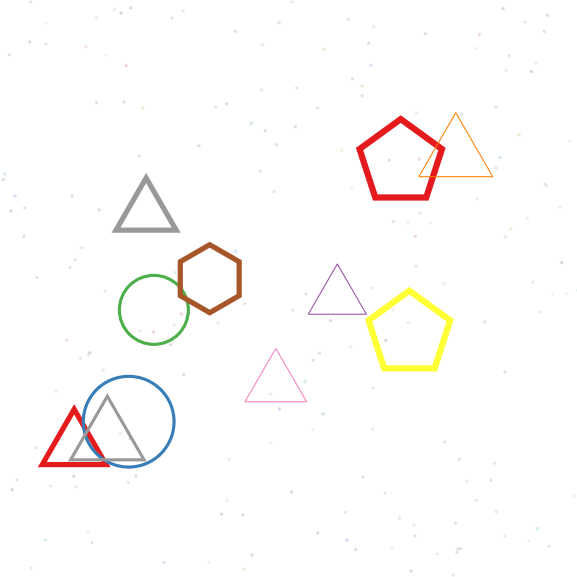[{"shape": "triangle", "thickness": 2.5, "radius": 0.32, "center": [0.128, 0.227]}, {"shape": "pentagon", "thickness": 3, "radius": 0.38, "center": [0.694, 0.718]}, {"shape": "circle", "thickness": 1.5, "radius": 0.39, "center": [0.223, 0.269]}, {"shape": "circle", "thickness": 1.5, "radius": 0.3, "center": [0.266, 0.463]}, {"shape": "triangle", "thickness": 0.5, "radius": 0.29, "center": [0.584, 0.484]}, {"shape": "triangle", "thickness": 0.5, "radius": 0.37, "center": [0.789, 0.73]}, {"shape": "pentagon", "thickness": 3, "radius": 0.37, "center": [0.709, 0.421]}, {"shape": "hexagon", "thickness": 2.5, "radius": 0.29, "center": [0.363, 0.517]}, {"shape": "triangle", "thickness": 0.5, "radius": 0.31, "center": [0.478, 0.334]}, {"shape": "triangle", "thickness": 2.5, "radius": 0.3, "center": [0.253, 0.631]}, {"shape": "triangle", "thickness": 1.5, "radius": 0.37, "center": [0.186, 0.24]}]